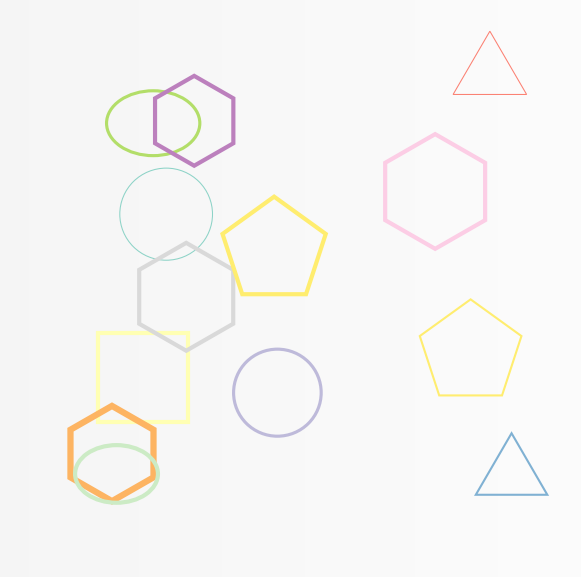[{"shape": "circle", "thickness": 0.5, "radius": 0.4, "center": [0.286, 0.628]}, {"shape": "square", "thickness": 2, "radius": 0.39, "center": [0.246, 0.346]}, {"shape": "circle", "thickness": 1.5, "radius": 0.38, "center": [0.477, 0.319]}, {"shape": "triangle", "thickness": 0.5, "radius": 0.37, "center": [0.843, 0.872]}, {"shape": "triangle", "thickness": 1, "radius": 0.36, "center": [0.88, 0.178]}, {"shape": "hexagon", "thickness": 3, "radius": 0.41, "center": [0.193, 0.214]}, {"shape": "oval", "thickness": 1.5, "radius": 0.4, "center": [0.264, 0.786]}, {"shape": "hexagon", "thickness": 2, "radius": 0.5, "center": [0.749, 0.668]}, {"shape": "hexagon", "thickness": 2, "radius": 0.47, "center": [0.32, 0.485]}, {"shape": "hexagon", "thickness": 2, "radius": 0.39, "center": [0.334, 0.79]}, {"shape": "oval", "thickness": 2, "radius": 0.36, "center": [0.2, 0.178]}, {"shape": "pentagon", "thickness": 1, "radius": 0.46, "center": [0.81, 0.389]}, {"shape": "pentagon", "thickness": 2, "radius": 0.47, "center": [0.472, 0.565]}]